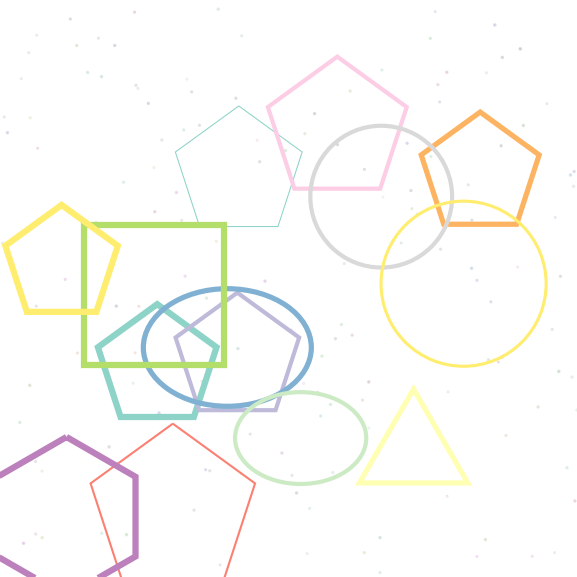[{"shape": "pentagon", "thickness": 3, "radius": 0.54, "center": [0.272, 0.364]}, {"shape": "pentagon", "thickness": 0.5, "radius": 0.58, "center": [0.413, 0.7]}, {"shape": "triangle", "thickness": 2.5, "radius": 0.54, "center": [0.716, 0.217]}, {"shape": "pentagon", "thickness": 2, "radius": 0.56, "center": [0.411, 0.38]}, {"shape": "pentagon", "thickness": 1, "radius": 0.75, "center": [0.299, 0.116]}, {"shape": "oval", "thickness": 2.5, "radius": 0.73, "center": [0.394, 0.397]}, {"shape": "pentagon", "thickness": 2.5, "radius": 0.54, "center": [0.831, 0.698]}, {"shape": "square", "thickness": 3, "radius": 0.61, "center": [0.267, 0.489]}, {"shape": "pentagon", "thickness": 2, "radius": 0.63, "center": [0.584, 0.775]}, {"shape": "circle", "thickness": 2, "radius": 0.61, "center": [0.66, 0.659]}, {"shape": "hexagon", "thickness": 3, "radius": 0.69, "center": [0.115, 0.105]}, {"shape": "oval", "thickness": 2, "radius": 0.57, "center": [0.521, 0.241]}, {"shape": "circle", "thickness": 1.5, "radius": 0.71, "center": [0.803, 0.508]}, {"shape": "pentagon", "thickness": 3, "radius": 0.51, "center": [0.107, 0.542]}]